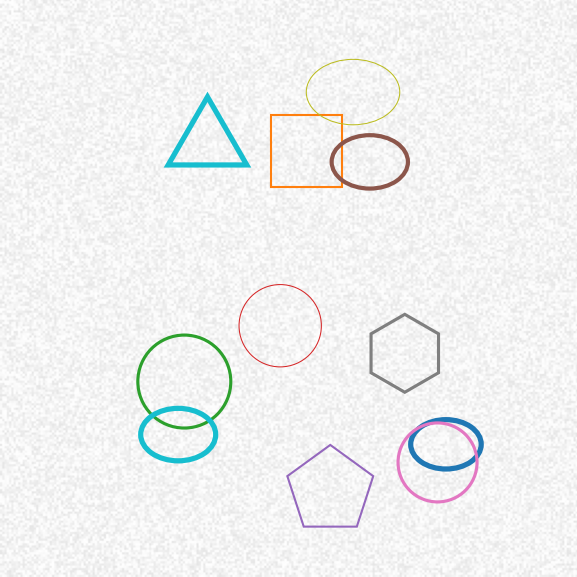[{"shape": "oval", "thickness": 2.5, "radius": 0.31, "center": [0.772, 0.23]}, {"shape": "square", "thickness": 1, "radius": 0.31, "center": [0.531, 0.738]}, {"shape": "circle", "thickness": 1.5, "radius": 0.4, "center": [0.319, 0.338]}, {"shape": "circle", "thickness": 0.5, "radius": 0.36, "center": [0.485, 0.435]}, {"shape": "pentagon", "thickness": 1, "radius": 0.39, "center": [0.572, 0.15]}, {"shape": "oval", "thickness": 2, "radius": 0.33, "center": [0.64, 0.719]}, {"shape": "circle", "thickness": 1.5, "radius": 0.34, "center": [0.758, 0.198]}, {"shape": "hexagon", "thickness": 1.5, "radius": 0.34, "center": [0.701, 0.387]}, {"shape": "oval", "thickness": 0.5, "radius": 0.4, "center": [0.611, 0.84]}, {"shape": "oval", "thickness": 2.5, "radius": 0.32, "center": [0.309, 0.247]}, {"shape": "triangle", "thickness": 2.5, "radius": 0.39, "center": [0.359, 0.753]}]